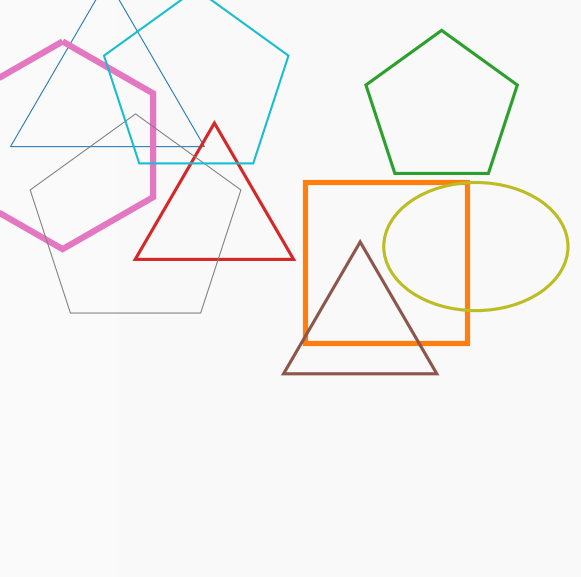[{"shape": "triangle", "thickness": 0.5, "radius": 0.96, "center": [0.185, 0.842]}, {"shape": "square", "thickness": 2.5, "radius": 0.7, "center": [0.665, 0.544]}, {"shape": "pentagon", "thickness": 1.5, "radius": 0.68, "center": [0.76, 0.81]}, {"shape": "triangle", "thickness": 1.5, "radius": 0.79, "center": [0.369, 0.629]}, {"shape": "triangle", "thickness": 1.5, "radius": 0.76, "center": [0.62, 0.428]}, {"shape": "hexagon", "thickness": 3, "radius": 0.9, "center": [0.108, 0.748]}, {"shape": "pentagon", "thickness": 0.5, "radius": 0.95, "center": [0.233, 0.611]}, {"shape": "oval", "thickness": 1.5, "radius": 0.79, "center": [0.819, 0.572]}, {"shape": "pentagon", "thickness": 1, "radius": 0.83, "center": [0.338, 0.851]}]